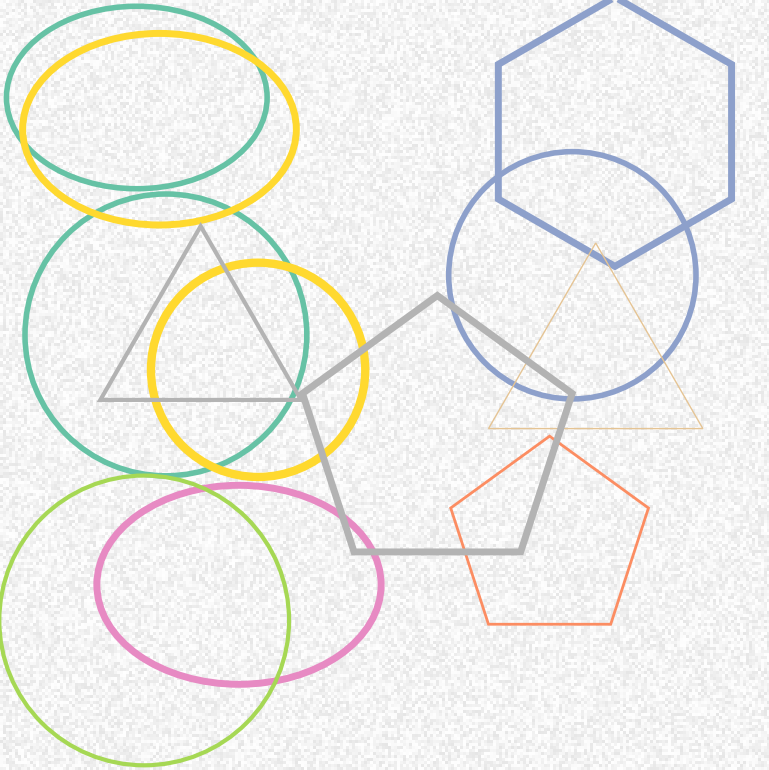[{"shape": "circle", "thickness": 2, "radius": 0.91, "center": [0.215, 0.565]}, {"shape": "oval", "thickness": 2, "radius": 0.85, "center": [0.178, 0.873]}, {"shape": "pentagon", "thickness": 1, "radius": 0.68, "center": [0.714, 0.299]}, {"shape": "hexagon", "thickness": 2.5, "radius": 0.87, "center": [0.799, 0.829]}, {"shape": "circle", "thickness": 2, "radius": 0.8, "center": [0.743, 0.642]}, {"shape": "oval", "thickness": 2.5, "radius": 0.92, "center": [0.31, 0.241]}, {"shape": "circle", "thickness": 1.5, "radius": 0.94, "center": [0.187, 0.194]}, {"shape": "oval", "thickness": 2.5, "radius": 0.89, "center": [0.207, 0.832]}, {"shape": "circle", "thickness": 3, "radius": 0.7, "center": [0.335, 0.52]}, {"shape": "triangle", "thickness": 0.5, "radius": 0.8, "center": [0.774, 0.524]}, {"shape": "triangle", "thickness": 1.5, "radius": 0.75, "center": [0.261, 0.556]}, {"shape": "pentagon", "thickness": 2.5, "radius": 0.92, "center": [0.568, 0.432]}]